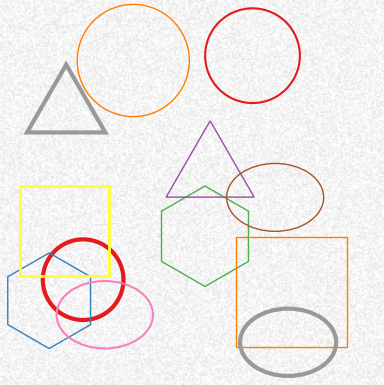[{"shape": "circle", "thickness": 3, "radius": 0.52, "center": [0.216, 0.274]}, {"shape": "circle", "thickness": 1.5, "radius": 0.62, "center": [0.656, 0.855]}, {"shape": "hexagon", "thickness": 1, "radius": 0.62, "center": [0.128, 0.219]}, {"shape": "hexagon", "thickness": 1, "radius": 0.65, "center": [0.532, 0.386]}, {"shape": "triangle", "thickness": 1, "radius": 0.66, "center": [0.546, 0.554]}, {"shape": "circle", "thickness": 1, "radius": 0.73, "center": [0.346, 0.843]}, {"shape": "square", "thickness": 1, "radius": 0.72, "center": [0.757, 0.241]}, {"shape": "square", "thickness": 2, "radius": 0.58, "center": [0.168, 0.4]}, {"shape": "oval", "thickness": 1, "radius": 0.63, "center": [0.715, 0.487]}, {"shape": "oval", "thickness": 1.5, "radius": 0.63, "center": [0.272, 0.182]}, {"shape": "oval", "thickness": 3, "radius": 0.62, "center": [0.748, 0.111]}, {"shape": "triangle", "thickness": 3, "radius": 0.59, "center": [0.172, 0.715]}]